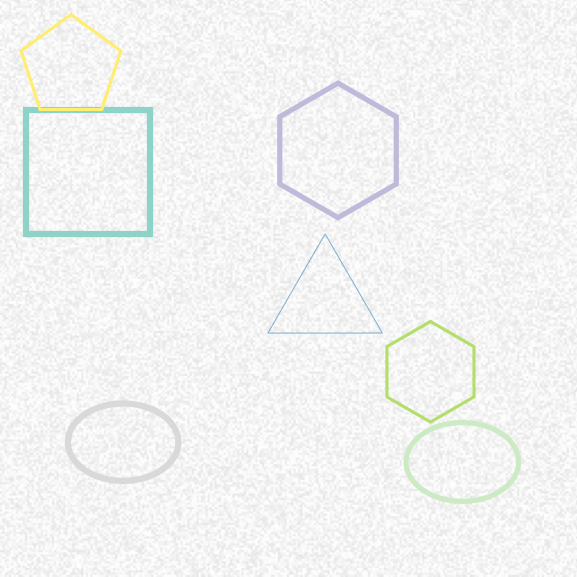[{"shape": "square", "thickness": 3, "radius": 0.54, "center": [0.152, 0.701]}, {"shape": "hexagon", "thickness": 2.5, "radius": 0.58, "center": [0.585, 0.739]}, {"shape": "triangle", "thickness": 0.5, "radius": 0.57, "center": [0.563, 0.48]}, {"shape": "hexagon", "thickness": 1.5, "radius": 0.44, "center": [0.745, 0.355]}, {"shape": "oval", "thickness": 3, "radius": 0.48, "center": [0.213, 0.233]}, {"shape": "oval", "thickness": 2.5, "radius": 0.49, "center": [0.801, 0.199]}, {"shape": "pentagon", "thickness": 1.5, "radius": 0.45, "center": [0.123, 0.883]}]